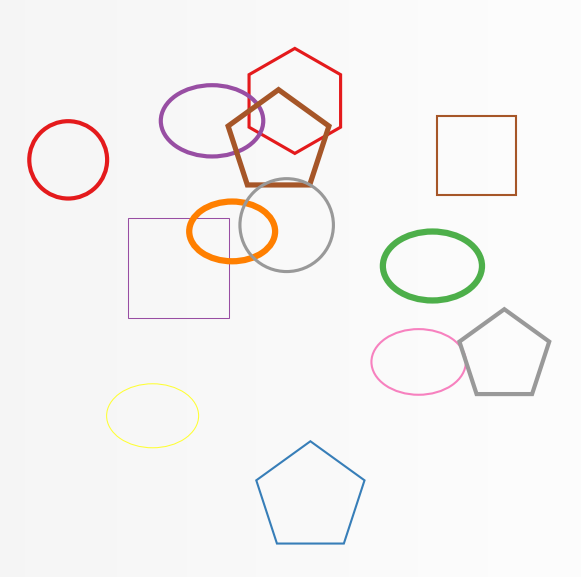[{"shape": "circle", "thickness": 2, "radius": 0.33, "center": [0.117, 0.722]}, {"shape": "hexagon", "thickness": 1.5, "radius": 0.45, "center": [0.507, 0.824]}, {"shape": "pentagon", "thickness": 1, "radius": 0.49, "center": [0.534, 0.137]}, {"shape": "oval", "thickness": 3, "radius": 0.43, "center": [0.744, 0.539]}, {"shape": "oval", "thickness": 2, "radius": 0.44, "center": [0.365, 0.79]}, {"shape": "square", "thickness": 0.5, "radius": 0.43, "center": [0.307, 0.535]}, {"shape": "oval", "thickness": 3, "radius": 0.37, "center": [0.399, 0.598]}, {"shape": "oval", "thickness": 0.5, "radius": 0.4, "center": [0.263, 0.279]}, {"shape": "square", "thickness": 1, "radius": 0.34, "center": [0.819, 0.729]}, {"shape": "pentagon", "thickness": 2.5, "radius": 0.46, "center": [0.479, 0.753]}, {"shape": "oval", "thickness": 1, "radius": 0.41, "center": [0.72, 0.372]}, {"shape": "circle", "thickness": 1.5, "radius": 0.4, "center": [0.493, 0.609]}, {"shape": "pentagon", "thickness": 2, "radius": 0.41, "center": [0.868, 0.382]}]